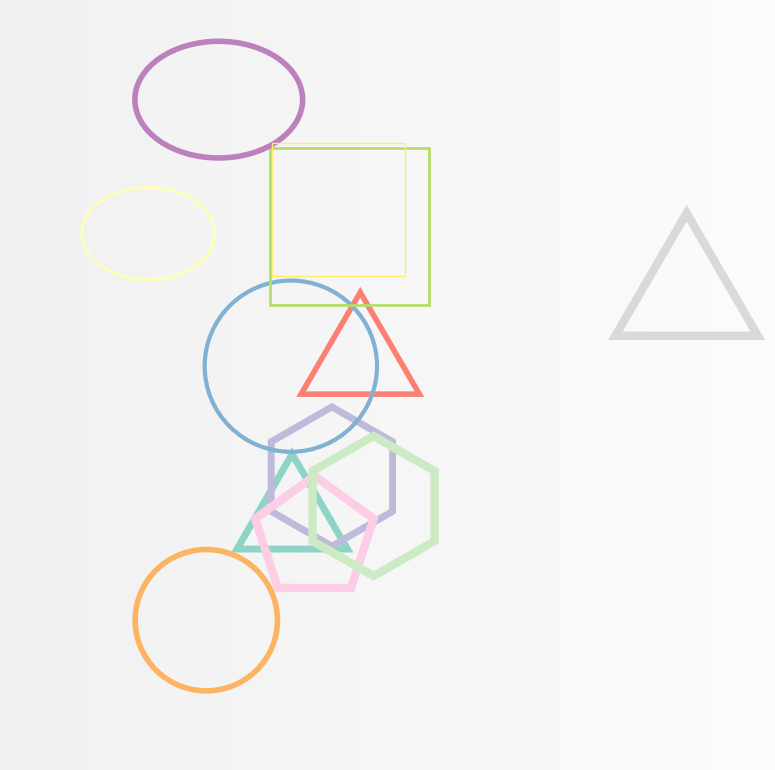[{"shape": "triangle", "thickness": 2.5, "radius": 0.41, "center": [0.377, 0.328]}, {"shape": "oval", "thickness": 1, "radius": 0.43, "center": [0.191, 0.697]}, {"shape": "hexagon", "thickness": 2.5, "radius": 0.45, "center": [0.428, 0.381]}, {"shape": "triangle", "thickness": 2, "radius": 0.44, "center": [0.465, 0.532]}, {"shape": "circle", "thickness": 1.5, "radius": 0.56, "center": [0.375, 0.524]}, {"shape": "circle", "thickness": 2, "radius": 0.46, "center": [0.266, 0.195]}, {"shape": "square", "thickness": 1, "radius": 0.51, "center": [0.451, 0.706]}, {"shape": "pentagon", "thickness": 3, "radius": 0.4, "center": [0.406, 0.301]}, {"shape": "triangle", "thickness": 3, "radius": 0.53, "center": [0.886, 0.617]}, {"shape": "oval", "thickness": 2, "radius": 0.54, "center": [0.282, 0.871]}, {"shape": "hexagon", "thickness": 3, "radius": 0.45, "center": [0.482, 0.343]}, {"shape": "square", "thickness": 0.5, "radius": 0.43, "center": [0.437, 0.728]}]